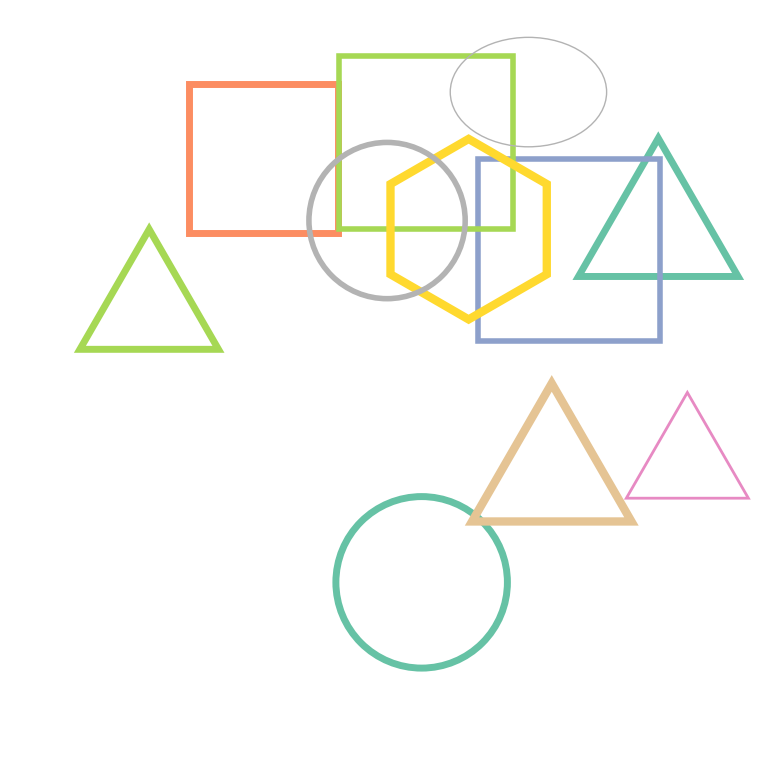[{"shape": "circle", "thickness": 2.5, "radius": 0.56, "center": [0.548, 0.244]}, {"shape": "triangle", "thickness": 2.5, "radius": 0.6, "center": [0.855, 0.701]}, {"shape": "square", "thickness": 2.5, "radius": 0.48, "center": [0.342, 0.795]}, {"shape": "square", "thickness": 2, "radius": 0.59, "center": [0.739, 0.675]}, {"shape": "triangle", "thickness": 1, "radius": 0.46, "center": [0.893, 0.399]}, {"shape": "triangle", "thickness": 2.5, "radius": 0.52, "center": [0.194, 0.598]}, {"shape": "square", "thickness": 2, "radius": 0.56, "center": [0.553, 0.815]}, {"shape": "hexagon", "thickness": 3, "radius": 0.59, "center": [0.609, 0.702]}, {"shape": "triangle", "thickness": 3, "radius": 0.6, "center": [0.717, 0.383]}, {"shape": "oval", "thickness": 0.5, "radius": 0.51, "center": [0.686, 0.88]}, {"shape": "circle", "thickness": 2, "radius": 0.51, "center": [0.503, 0.714]}]